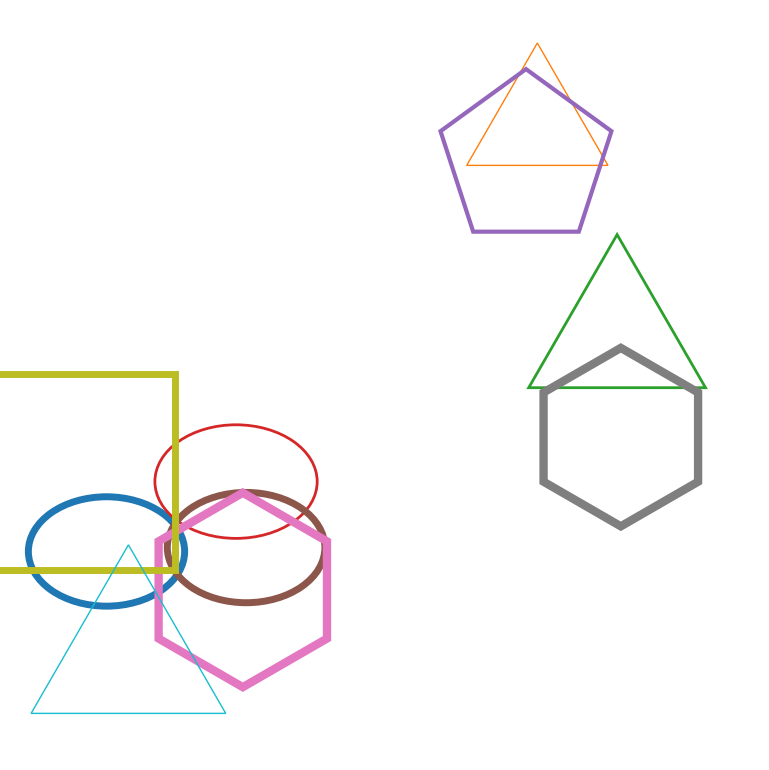[{"shape": "oval", "thickness": 2.5, "radius": 0.51, "center": [0.138, 0.284]}, {"shape": "triangle", "thickness": 0.5, "radius": 0.53, "center": [0.698, 0.838]}, {"shape": "triangle", "thickness": 1, "radius": 0.66, "center": [0.801, 0.563]}, {"shape": "oval", "thickness": 1, "radius": 0.53, "center": [0.307, 0.375]}, {"shape": "pentagon", "thickness": 1.5, "radius": 0.58, "center": [0.683, 0.794]}, {"shape": "oval", "thickness": 2.5, "radius": 0.51, "center": [0.32, 0.289]}, {"shape": "hexagon", "thickness": 3, "radius": 0.63, "center": [0.315, 0.234]}, {"shape": "hexagon", "thickness": 3, "radius": 0.58, "center": [0.806, 0.432]}, {"shape": "square", "thickness": 2.5, "radius": 0.64, "center": [0.1, 0.387]}, {"shape": "triangle", "thickness": 0.5, "radius": 0.73, "center": [0.167, 0.146]}]